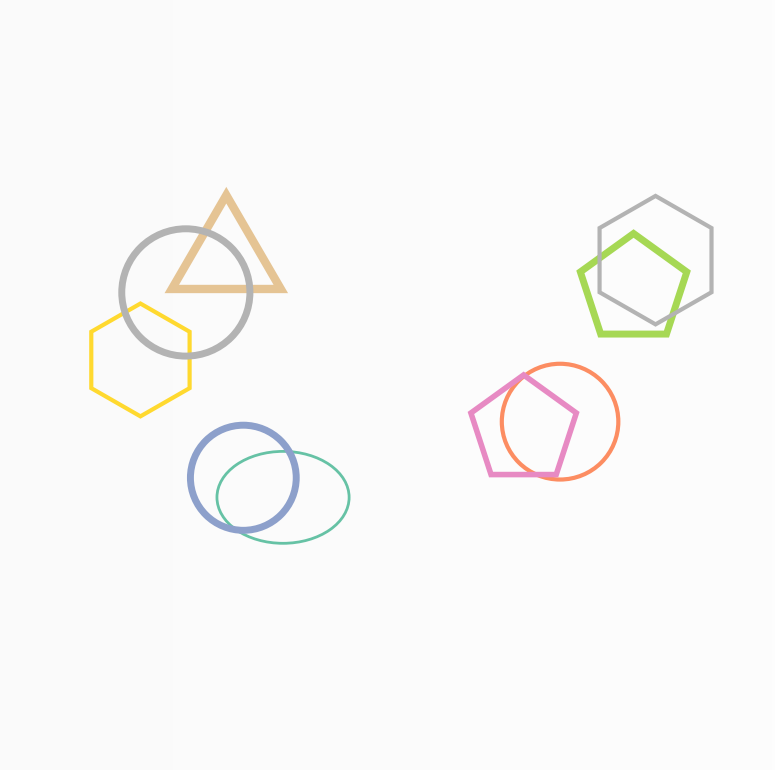[{"shape": "oval", "thickness": 1, "radius": 0.43, "center": [0.365, 0.354]}, {"shape": "circle", "thickness": 1.5, "radius": 0.38, "center": [0.723, 0.452]}, {"shape": "circle", "thickness": 2.5, "radius": 0.34, "center": [0.314, 0.38]}, {"shape": "pentagon", "thickness": 2, "radius": 0.36, "center": [0.676, 0.442]}, {"shape": "pentagon", "thickness": 2.5, "radius": 0.36, "center": [0.818, 0.625]}, {"shape": "hexagon", "thickness": 1.5, "radius": 0.37, "center": [0.181, 0.533]}, {"shape": "triangle", "thickness": 3, "radius": 0.41, "center": [0.292, 0.665]}, {"shape": "circle", "thickness": 2.5, "radius": 0.41, "center": [0.24, 0.62]}, {"shape": "hexagon", "thickness": 1.5, "radius": 0.42, "center": [0.846, 0.662]}]